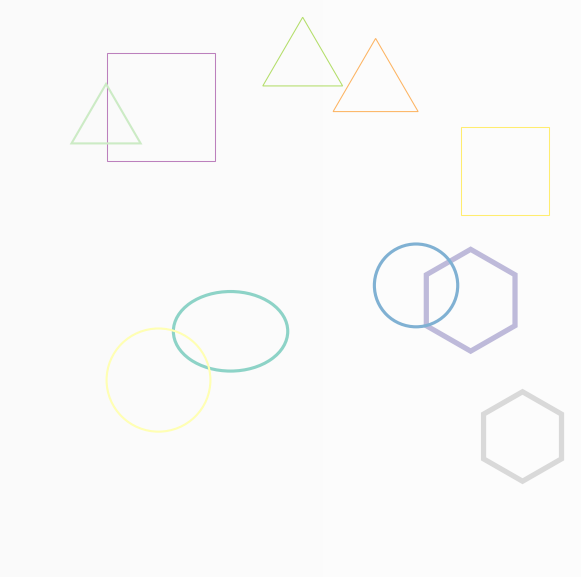[{"shape": "oval", "thickness": 1.5, "radius": 0.49, "center": [0.397, 0.425]}, {"shape": "circle", "thickness": 1, "radius": 0.45, "center": [0.273, 0.341]}, {"shape": "hexagon", "thickness": 2.5, "radius": 0.44, "center": [0.81, 0.479]}, {"shape": "circle", "thickness": 1.5, "radius": 0.36, "center": [0.716, 0.505]}, {"shape": "triangle", "thickness": 0.5, "radius": 0.42, "center": [0.646, 0.848]}, {"shape": "triangle", "thickness": 0.5, "radius": 0.4, "center": [0.521, 0.89]}, {"shape": "hexagon", "thickness": 2.5, "radius": 0.39, "center": [0.899, 0.243]}, {"shape": "square", "thickness": 0.5, "radius": 0.47, "center": [0.277, 0.814]}, {"shape": "triangle", "thickness": 1, "radius": 0.34, "center": [0.182, 0.785]}, {"shape": "square", "thickness": 0.5, "radius": 0.38, "center": [0.869, 0.703]}]